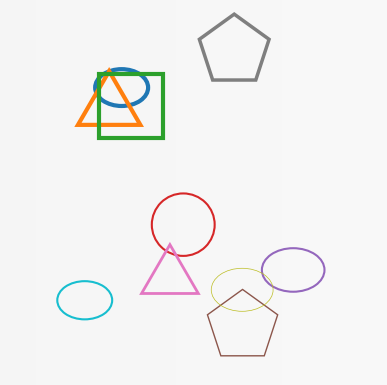[{"shape": "oval", "thickness": 3, "radius": 0.34, "center": [0.314, 0.773]}, {"shape": "triangle", "thickness": 3, "radius": 0.46, "center": [0.282, 0.722]}, {"shape": "square", "thickness": 3, "radius": 0.41, "center": [0.337, 0.724]}, {"shape": "circle", "thickness": 1.5, "radius": 0.41, "center": [0.473, 0.416]}, {"shape": "oval", "thickness": 1.5, "radius": 0.4, "center": [0.757, 0.299]}, {"shape": "pentagon", "thickness": 1, "radius": 0.48, "center": [0.626, 0.153]}, {"shape": "triangle", "thickness": 2, "radius": 0.42, "center": [0.439, 0.28]}, {"shape": "pentagon", "thickness": 2.5, "radius": 0.47, "center": [0.604, 0.869]}, {"shape": "oval", "thickness": 0.5, "radius": 0.4, "center": [0.625, 0.247]}, {"shape": "oval", "thickness": 1.5, "radius": 0.35, "center": [0.219, 0.22]}]